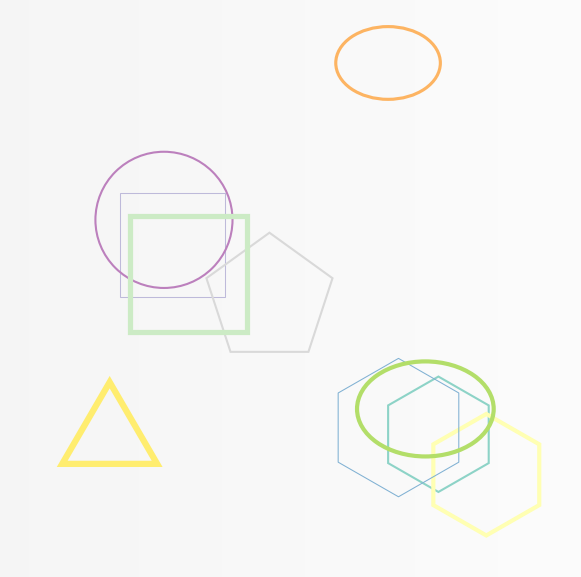[{"shape": "hexagon", "thickness": 1, "radius": 0.5, "center": [0.754, 0.247]}, {"shape": "hexagon", "thickness": 2, "radius": 0.53, "center": [0.837, 0.177]}, {"shape": "square", "thickness": 0.5, "radius": 0.45, "center": [0.296, 0.576]}, {"shape": "hexagon", "thickness": 0.5, "radius": 0.6, "center": [0.686, 0.259]}, {"shape": "oval", "thickness": 1.5, "radius": 0.45, "center": [0.668, 0.89]}, {"shape": "oval", "thickness": 2, "radius": 0.59, "center": [0.732, 0.291]}, {"shape": "pentagon", "thickness": 1, "radius": 0.57, "center": [0.464, 0.482]}, {"shape": "circle", "thickness": 1, "radius": 0.59, "center": [0.282, 0.618]}, {"shape": "square", "thickness": 2.5, "radius": 0.5, "center": [0.325, 0.524]}, {"shape": "triangle", "thickness": 3, "radius": 0.47, "center": [0.189, 0.243]}]